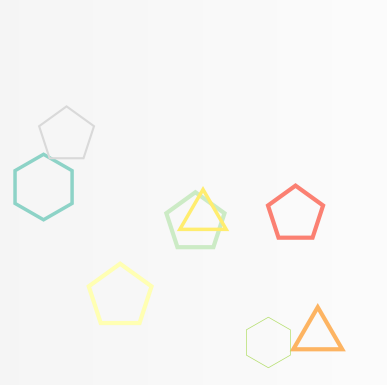[{"shape": "hexagon", "thickness": 2.5, "radius": 0.43, "center": [0.112, 0.514]}, {"shape": "pentagon", "thickness": 3, "radius": 0.43, "center": [0.31, 0.23]}, {"shape": "pentagon", "thickness": 3, "radius": 0.37, "center": [0.763, 0.443]}, {"shape": "triangle", "thickness": 3, "radius": 0.36, "center": [0.82, 0.129]}, {"shape": "hexagon", "thickness": 0.5, "radius": 0.33, "center": [0.693, 0.11]}, {"shape": "pentagon", "thickness": 1.5, "radius": 0.37, "center": [0.172, 0.649]}, {"shape": "pentagon", "thickness": 3, "radius": 0.39, "center": [0.504, 0.422]}, {"shape": "triangle", "thickness": 2.5, "radius": 0.35, "center": [0.524, 0.439]}]